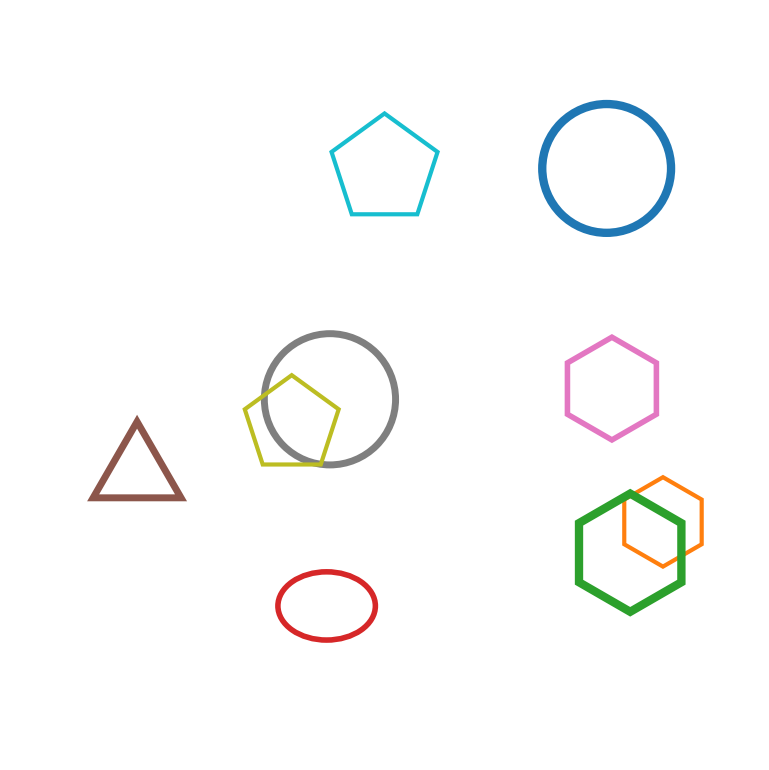[{"shape": "circle", "thickness": 3, "radius": 0.42, "center": [0.788, 0.781]}, {"shape": "hexagon", "thickness": 1.5, "radius": 0.29, "center": [0.861, 0.322]}, {"shape": "hexagon", "thickness": 3, "radius": 0.38, "center": [0.818, 0.282]}, {"shape": "oval", "thickness": 2, "radius": 0.32, "center": [0.424, 0.213]}, {"shape": "triangle", "thickness": 2.5, "radius": 0.33, "center": [0.178, 0.386]}, {"shape": "hexagon", "thickness": 2, "radius": 0.33, "center": [0.795, 0.495]}, {"shape": "circle", "thickness": 2.5, "radius": 0.43, "center": [0.429, 0.481]}, {"shape": "pentagon", "thickness": 1.5, "radius": 0.32, "center": [0.379, 0.449]}, {"shape": "pentagon", "thickness": 1.5, "radius": 0.36, "center": [0.499, 0.78]}]